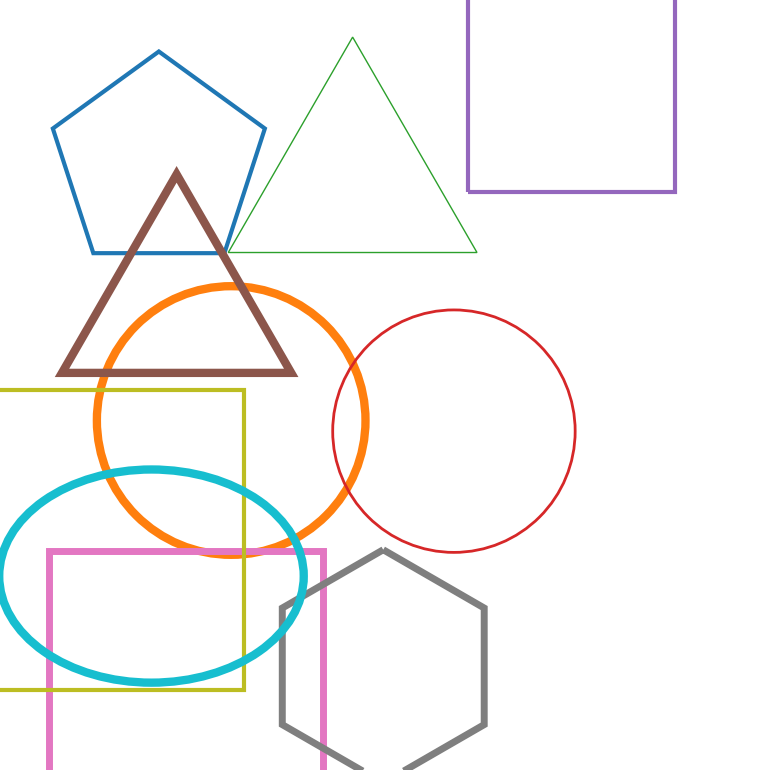[{"shape": "pentagon", "thickness": 1.5, "radius": 0.72, "center": [0.206, 0.788]}, {"shape": "circle", "thickness": 3, "radius": 0.87, "center": [0.3, 0.454]}, {"shape": "triangle", "thickness": 0.5, "radius": 0.93, "center": [0.458, 0.765]}, {"shape": "circle", "thickness": 1, "radius": 0.79, "center": [0.59, 0.44]}, {"shape": "square", "thickness": 1.5, "radius": 0.67, "center": [0.742, 0.885]}, {"shape": "triangle", "thickness": 3, "radius": 0.86, "center": [0.229, 0.602]}, {"shape": "square", "thickness": 2.5, "radius": 0.89, "center": [0.242, 0.106]}, {"shape": "hexagon", "thickness": 2.5, "radius": 0.76, "center": [0.498, 0.135]}, {"shape": "square", "thickness": 1.5, "radius": 0.97, "center": [0.122, 0.299]}, {"shape": "oval", "thickness": 3, "radius": 0.99, "center": [0.197, 0.252]}]